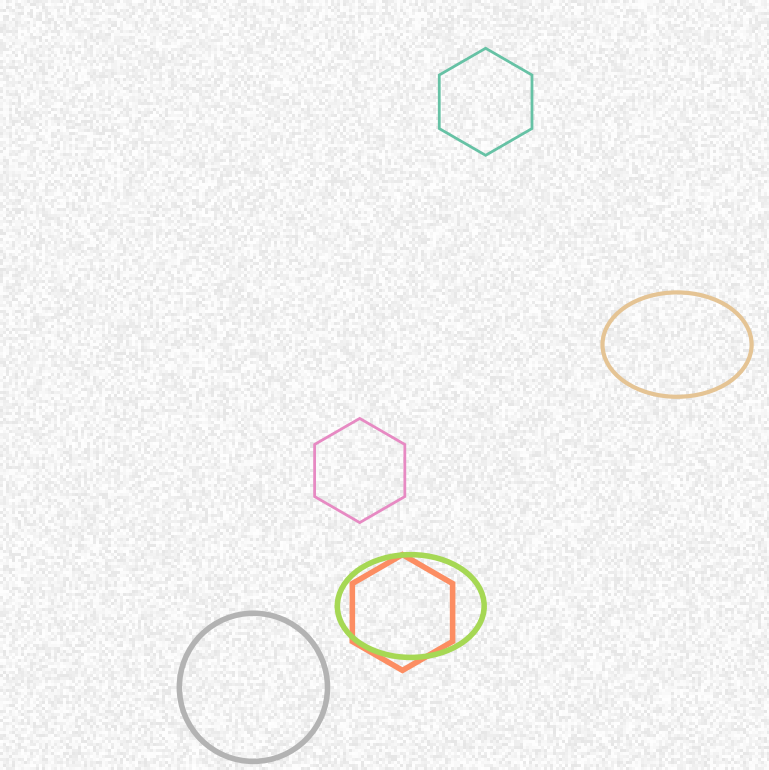[{"shape": "hexagon", "thickness": 1, "radius": 0.35, "center": [0.631, 0.868]}, {"shape": "hexagon", "thickness": 2, "radius": 0.38, "center": [0.523, 0.205]}, {"shape": "hexagon", "thickness": 1, "radius": 0.34, "center": [0.467, 0.389]}, {"shape": "oval", "thickness": 2, "radius": 0.48, "center": [0.533, 0.213]}, {"shape": "oval", "thickness": 1.5, "radius": 0.48, "center": [0.879, 0.552]}, {"shape": "circle", "thickness": 2, "radius": 0.48, "center": [0.329, 0.107]}]